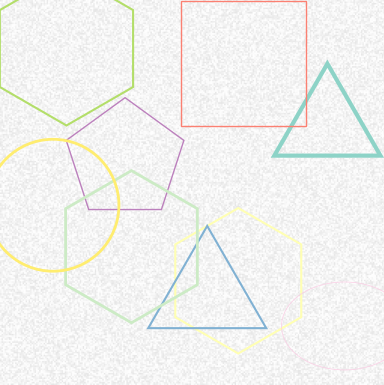[{"shape": "triangle", "thickness": 3, "radius": 0.8, "center": [0.85, 0.675]}, {"shape": "hexagon", "thickness": 1.5, "radius": 0.94, "center": [0.619, 0.271]}, {"shape": "square", "thickness": 1, "radius": 0.81, "center": [0.632, 0.835]}, {"shape": "triangle", "thickness": 1.5, "radius": 0.88, "center": [0.538, 0.236]}, {"shape": "hexagon", "thickness": 1.5, "radius": 1.0, "center": [0.173, 0.874]}, {"shape": "oval", "thickness": 0.5, "radius": 0.82, "center": [0.894, 0.153]}, {"shape": "pentagon", "thickness": 1, "radius": 0.8, "center": [0.325, 0.586]}, {"shape": "hexagon", "thickness": 2, "radius": 0.99, "center": [0.341, 0.359]}, {"shape": "circle", "thickness": 2, "radius": 0.86, "center": [0.138, 0.467]}]